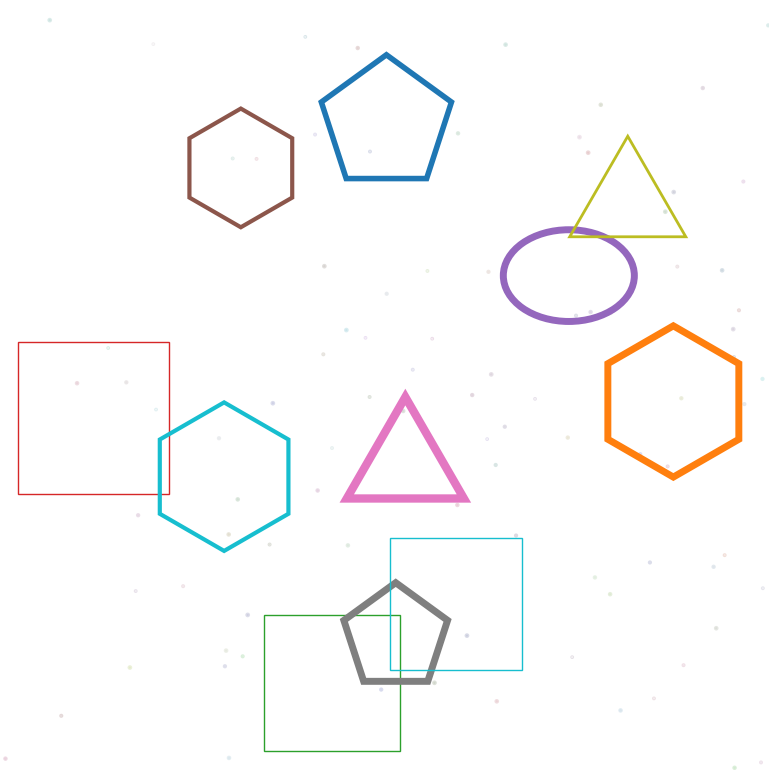[{"shape": "pentagon", "thickness": 2, "radius": 0.44, "center": [0.502, 0.84]}, {"shape": "hexagon", "thickness": 2.5, "radius": 0.49, "center": [0.874, 0.479]}, {"shape": "square", "thickness": 0.5, "radius": 0.44, "center": [0.431, 0.113]}, {"shape": "square", "thickness": 0.5, "radius": 0.49, "center": [0.121, 0.457]}, {"shape": "oval", "thickness": 2.5, "radius": 0.43, "center": [0.739, 0.642]}, {"shape": "hexagon", "thickness": 1.5, "radius": 0.39, "center": [0.313, 0.782]}, {"shape": "triangle", "thickness": 3, "radius": 0.44, "center": [0.526, 0.397]}, {"shape": "pentagon", "thickness": 2.5, "radius": 0.35, "center": [0.514, 0.172]}, {"shape": "triangle", "thickness": 1, "radius": 0.44, "center": [0.815, 0.736]}, {"shape": "square", "thickness": 0.5, "radius": 0.43, "center": [0.593, 0.215]}, {"shape": "hexagon", "thickness": 1.5, "radius": 0.48, "center": [0.291, 0.381]}]